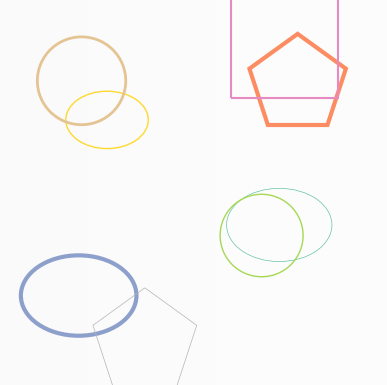[{"shape": "oval", "thickness": 0.5, "radius": 0.68, "center": [0.721, 0.416]}, {"shape": "pentagon", "thickness": 3, "radius": 0.65, "center": [0.768, 0.781]}, {"shape": "oval", "thickness": 3, "radius": 0.75, "center": [0.203, 0.232]}, {"shape": "square", "thickness": 1.5, "radius": 0.69, "center": [0.735, 0.882]}, {"shape": "circle", "thickness": 1, "radius": 0.54, "center": [0.675, 0.388]}, {"shape": "oval", "thickness": 1, "radius": 0.53, "center": [0.276, 0.689]}, {"shape": "circle", "thickness": 2, "radius": 0.57, "center": [0.21, 0.79]}, {"shape": "pentagon", "thickness": 0.5, "radius": 0.7, "center": [0.374, 0.112]}]